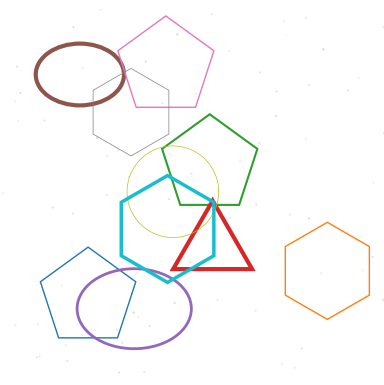[{"shape": "pentagon", "thickness": 1, "radius": 0.65, "center": [0.229, 0.228]}, {"shape": "hexagon", "thickness": 1, "radius": 0.63, "center": [0.85, 0.297]}, {"shape": "pentagon", "thickness": 1.5, "radius": 0.65, "center": [0.545, 0.573]}, {"shape": "triangle", "thickness": 3, "radius": 0.59, "center": [0.552, 0.36]}, {"shape": "oval", "thickness": 2, "radius": 0.74, "center": [0.349, 0.198]}, {"shape": "oval", "thickness": 3, "radius": 0.57, "center": [0.207, 0.806]}, {"shape": "pentagon", "thickness": 1, "radius": 0.66, "center": [0.431, 0.827]}, {"shape": "hexagon", "thickness": 0.5, "radius": 0.57, "center": [0.34, 0.709]}, {"shape": "circle", "thickness": 0.5, "radius": 0.59, "center": [0.449, 0.502]}, {"shape": "hexagon", "thickness": 2.5, "radius": 0.69, "center": [0.435, 0.405]}]